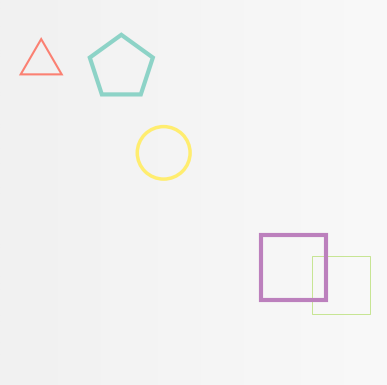[{"shape": "pentagon", "thickness": 3, "radius": 0.43, "center": [0.313, 0.824]}, {"shape": "triangle", "thickness": 1.5, "radius": 0.31, "center": [0.106, 0.837]}, {"shape": "square", "thickness": 0.5, "radius": 0.38, "center": [0.88, 0.26]}, {"shape": "square", "thickness": 3, "radius": 0.42, "center": [0.757, 0.306]}, {"shape": "circle", "thickness": 2.5, "radius": 0.34, "center": [0.422, 0.603]}]